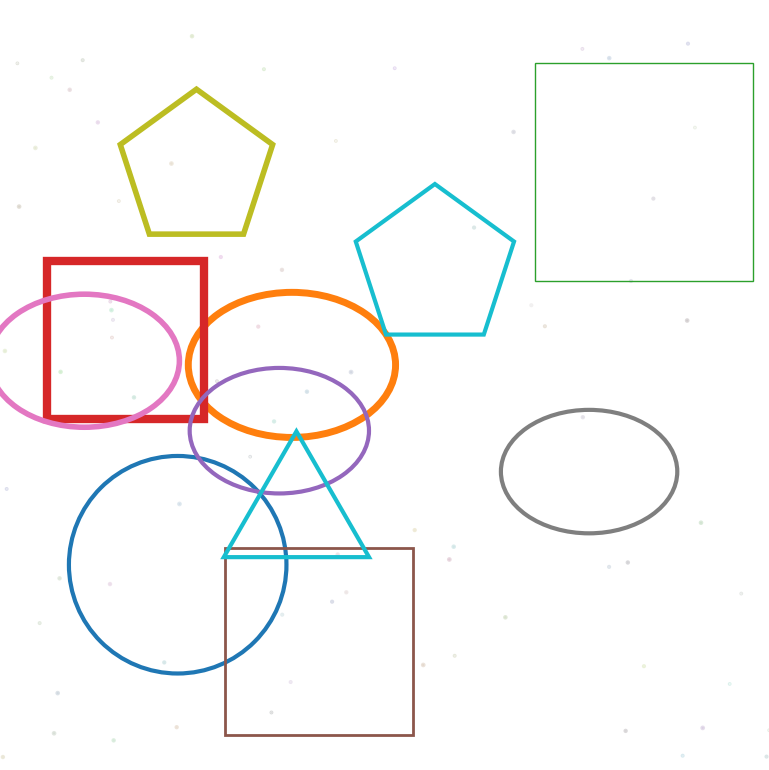[{"shape": "circle", "thickness": 1.5, "radius": 0.71, "center": [0.231, 0.267]}, {"shape": "oval", "thickness": 2.5, "radius": 0.67, "center": [0.379, 0.526]}, {"shape": "square", "thickness": 0.5, "radius": 0.71, "center": [0.836, 0.776]}, {"shape": "square", "thickness": 3, "radius": 0.51, "center": [0.163, 0.559]}, {"shape": "oval", "thickness": 1.5, "radius": 0.58, "center": [0.363, 0.441]}, {"shape": "square", "thickness": 1, "radius": 0.61, "center": [0.414, 0.167]}, {"shape": "oval", "thickness": 2, "radius": 0.62, "center": [0.11, 0.532]}, {"shape": "oval", "thickness": 1.5, "radius": 0.57, "center": [0.765, 0.388]}, {"shape": "pentagon", "thickness": 2, "radius": 0.52, "center": [0.255, 0.78]}, {"shape": "pentagon", "thickness": 1.5, "radius": 0.54, "center": [0.565, 0.653]}, {"shape": "triangle", "thickness": 1.5, "radius": 0.54, "center": [0.385, 0.331]}]